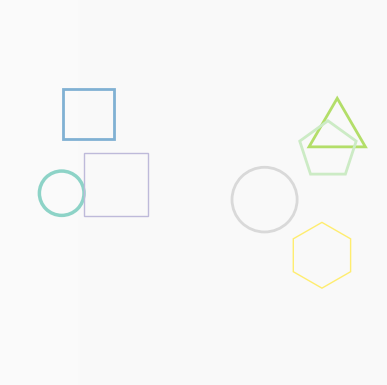[{"shape": "circle", "thickness": 2.5, "radius": 0.29, "center": [0.159, 0.498]}, {"shape": "square", "thickness": 1, "radius": 0.41, "center": [0.3, 0.52]}, {"shape": "square", "thickness": 2, "radius": 0.33, "center": [0.229, 0.705]}, {"shape": "triangle", "thickness": 2, "radius": 0.42, "center": [0.87, 0.661]}, {"shape": "circle", "thickness": 2, "radius": 0.42, "center": [0.683, 0.481]}, {"shape": "pentagon", "thickness": 2, "radius": 0.38, "center": [0.846, 0.61]}, {"shape": "hexagon", "thickness": 1, "radius": 0.43, "center": [0.831, 0.337]}]